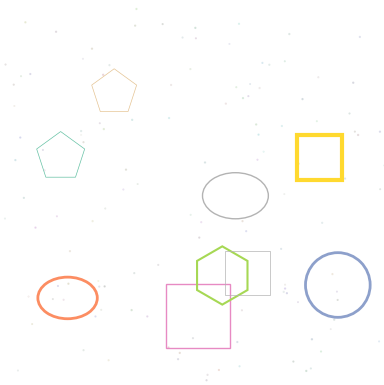[{"shape": "pentagon", "thickness": 0.5, "radius": 0.33, "center": [0.158, 0.593]}, {"shape": "oval", "thickness": 2, "radius": 0.39, "center": [0.176, 0.226]}, {"shape": "circle", "thickness": 2, "radius": 0.42, "center": [0.877, 0.26]}, {"shape": "square", "thickness": 1, "radius": 0.41, "center": [0.515, 0.18]}, {"shape": "hexagon", "thickness": 1.5, "radius": 0.38, "center": [0.577, 0.284]}, {"shape": "square", "thickness": 3, "radius": 0.29, "center": [0.829, 0.59]}, {"shape": "pentagon", "thickness": 0.5, "radius": 0.31, "center": [0.297, 0.76]}, {"shape": "square", "thickness": 0.5, "radius": 0.29, "center": [0.643, 0.292]}, {"shape": "oval", "thickness": 1, "radius": 0.43, "center": [0.611, 0.492]}]